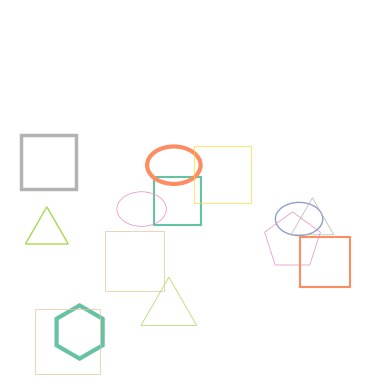[{"shape": "hexagon", "thickness": 3, "radius": 0.35, "center": [0.207, 0.138]}, {"shape": "square", "thickness": 1.5, "radius": 0.31, "center": [0.461, 0.478]}, {"shape": "oval", "thickness": 3, "radius": 0.35, "center": [0.452, 0.571]}, {"shape": "square", "thickness": 1.5, "radius": 0.33, "center": [0.845, 0.32]}, {"shape": "oval", "thickness": 1, "radius": 0.31, "center": [0.777, 0.431]}, {"shape": "oval", "thickness": 0.5, "radius": 0.32, "center": [0.368, 0.457]}, {"shape": "pentagon", "thickness": 0.5, "radius": 0.38, "center": [0.76, 0.373]}, {"shape": "triangle", "thickness": 1, "radius": 0.32, "center": [0.122, 0.398]}, {"shape": "triangle", "thickness": 0.5, "radius": 0.42, "center": [0.439, 0.196]}, {"shape": "square", "thickness": 0.5, "radius": 0.37, "center": [0.578, 0.547]}, {"shape": "square", "thickness": 0.5, "radius": 0.39, "center": [0.349, 0.322]}, {"shape": "square", "thickness": 0.5, "radius": 0.42, "center": [0.175, 0.112]}, {"shape": "triangle", "thickness": 0.5, "radius": 0.32, "center": [0.811, 0.422]}, {"shape": "square", "thickness": 2.5, "radius": 0.35, "center": [0.126, 0.579]}]